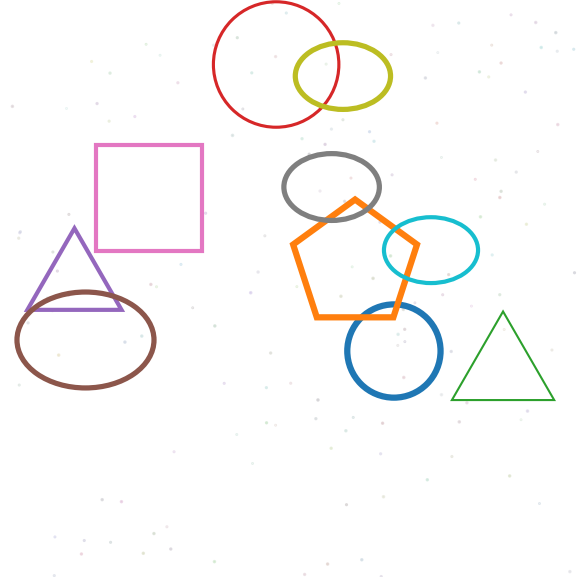[{"shape": "circle", "thickness": 3, "radius": 0.4, "center": [0.682, 0.391]}, {"shape": "pentagon", "thickness": 3, "radius": 0.56, "center": [0.615, 0.541]}, {"shape": "triangle", "thickness": 1, "radius": 0.51, "center": [0.871, 0.358]}, {"shape": "circle", "thickness": 1.5, "radius": 0.54, "center": [0.478, 0.887]}, {"shape": "triangle", "thickness": 2, "radius": 0.47, "center": [0.129, 0.51]}, {"shape": "oval", "thickness": 2.5, "radius": 0.59, "center": [0.148, 0.41]}, {"shape": "square", "thickness": 2, "radius": 0.46, "center": [0.258, 0.656]}, {"shape": "oval", "thickness": 2.5, "radius": 0.41, "center": [0.574, 0.675]}, {"shape": "oval", "thickness": 2.5, "radius": 0.41, "center": [0.594, 0.867]}, {"shape": "oval", "thickness": 2, "radius": 0.41, "center": [0.746, 0.566]}]